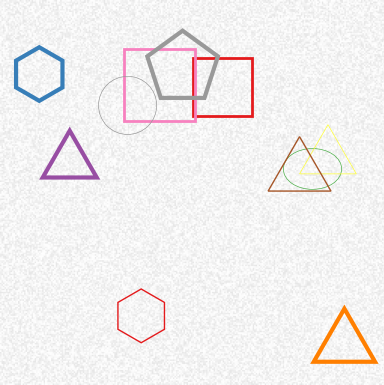[{"shape": "hexagon", "thickness": 1, "radius": 0.35, "center": [0.367, 0.18]}, {"shape": "square", "thickness": 2, "radius": 0.38, "center": [0.577, 0.774]}, {"shape": "hexagon", "thickness": 3, "radius": 0.35, "center": [0.102, 0.808]}, {"shape": "oval", "thickness": 0.5, "radius": 0.38, "center": [0.812, 0.561]}, {"shape": "triangle", "thickness": 3, "radius": 0.41, "center": [0.181, 0.579]}, {"shape": "triangle", "thickness": 3, "radius": 0.46, "center": [0.895, 0.106]}, {"shape": "triangle", "thickness": 0.5, "radius": 0.43, "center": [0.852, 0.591]}, {"shape": "triangle", "thickness": 1, "radius": 0.47, "center": [0.778, 0.551]}, {"shape": "square", "thickness": 2, "radius": 0.46, "center": [0.414, 0.779]}, {"shape": "pentagon", "thickness": 3, "radius": 0.48, "center": [0.474, 0.824]}, {"shape": "circle", "thickness": 0.5, "radius": 0.38, "center": [0.331, 0.726]}]